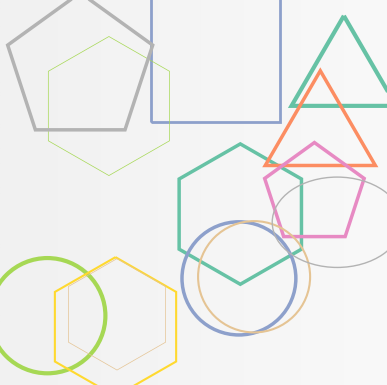[{"shape": "hexagon", "thickness": 2.5, "radius": 0.91, "center": [0.62, 0.444]}, {"shape": "triangle", "thickness": 3, "radius": 0.78, "center": [0.887, 0.803]}, {"shape": "triangle", "thickness": 2.5, "radius": 0.82, "center": [0.827, 0.652]}, {"shape": "square", "thickness": 2, "radius": 0.83, "center": [0.556, 0.849]}, {"shape": "circle", "thickness": 2.5, "radius": 0.73, "center": [0.617, 0.277]}, {"shape": "pentagon", "thickness": 2.5, "radius": 0.68, "center": [0.811, 0.495]}, {"shape": "hexagon", "thickness": 0.5, "radius": 0.9, "center": [0.281, 0.725]}, {"shape": "circle", "thickness": 3, "radius": 0.75, "center": [0.122, 0.18]}, {"shape": "hexagon", "thickness": 1.5, "radius": 0.9, "center": [0.298, 0.151]}, {"shape": "hexagon", "thickness": 0.5, "radius": 0.72, "center": [0.302, 0.184]}, {"shape": "circle", "thickness": 1.5, "radius": 0.72, "center": [0.656, 0.281]}, {"shape": "oval", "thickness": 1, "radius": 0.84, "center": [0.87, 0.423]}, {"shape": "pentagon", "thickness": 2.5, "radius": 0.98, "center": [0.207, 0.822]}]